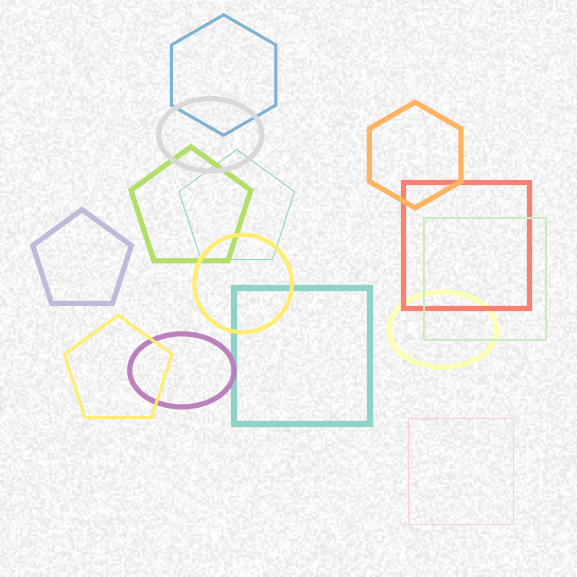[{"shape": "square", "thickness": 3, "radius": 0.59, "center": [0.523, 0.383]}, {"shape": "pentagon", "thickness": 0.5, "radius": 0.53, "center": [0.41, 0.635]}, {"shape": "oval", "thickness": 2.5, "radius": 0.47, "center": [0.767, 0.428]}, {"shape": "pentagon", "thickness": 2.5, "radius": 0.45, "center": [0.142, 0.546]}, {"shape": "square", "thickness": 2.5, "radius": 0.54, "center": [0.807, 0.575]}, {"shape": "hexagon", "thickness": 1.5, "radius": 0.52, "center": [0.387, 0.869]}, {"shape": "hexagon", "thickness": 2.5, "radius": 0.46, "center": [0.719, 0.731]}, {"shape": "pentagon", "thickness": 2.5, "radius": 0.55, "center": [0.331, 0.636]}, {"shape": "square", "thickness": 0.5, "radius": 0.46, "center": [0.797, 0.184]}, {"shape": "oval", "thickness": 2.5, "radius": 0.45, "center": [0.364, 0.766]}, {"shape": "oval", "thickness": 2.5, "radius": 0.45, "center": [0.315, 0.358]}, {"shape": "square", "thickness": 1, "radius": 0.53, "center": [0.839, 0.515]}, {"shape": "circle", "thickness": 2, "radius": 0.42, "center": [0.421, 0.508]}, {"shape": "pentagon", "thickness": 1.5, "radius": 0.49, "center": [0.205, 0.355]}]